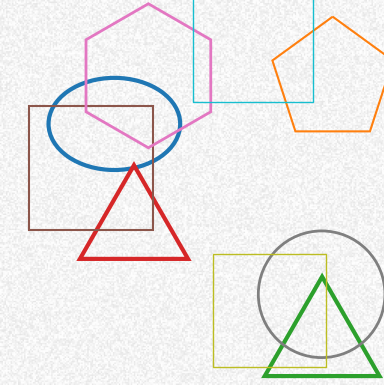[{"shape": "oval", "thickness": 3, "radius": 0.85, "center": [0.297, 0.678]}, {"shape": "pentagon", "thickness": 1.5, "radius": 0.82, "center": [0.864, 0.792]}, {"shape": "triangle", "thickness": 3, "radius": 0.86, "center": [0.837, 0.109]}, {"shape": "triangle", "thickness": 3, "radius": 0.81, "center": [0.348, 0.409]}, {"shape": "square", "thickness": 1.5, "radius": 0.8, "center": [0.236, 0.563]}, {"shape": "hexagon", "thickness": 2, "radius": 0.94, "center": [0.385, 0.803]}, {"shape": "circle", "thickness": 2, "radius": 0.82, "center": [0.835, 0.236]}, {"shape": "square", "thickness": 1, "radius": 0.73, "center": [0.701, 0.192]}, {"shape": "square", "thickness": 1, "radius": 0.78, "center": [0.658, 0.892]}]